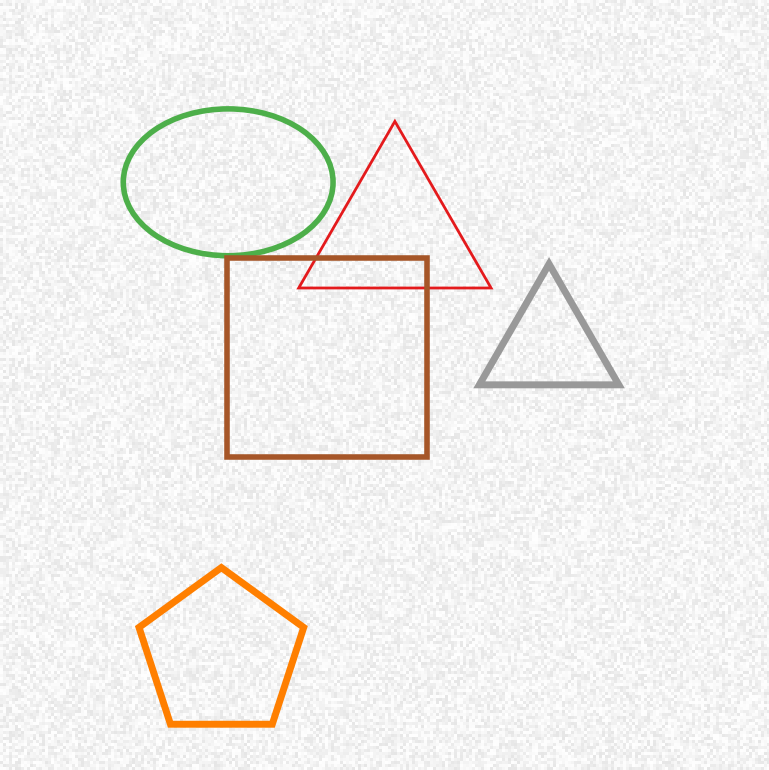[{"shape": "triangle", "thickness": 1, "radius": 0.72, "center": [0.513, 0.698]}, {"shape": "oval", "thickness": 2, "radius": 0.68, "center": [0.296, 0.763]}, {"shape": "pentagon", "thickness": 2.5, "radius": 0.56, "center": [0.287, 0.15]}, {"shape": "square", "thickness": 2, "radius": 0.65, "center": [0.425, 0.535]}, {"shape": "triangle", "thickness": 2.5, "radius": 0.52, "center": [0.713, 0.553]}]